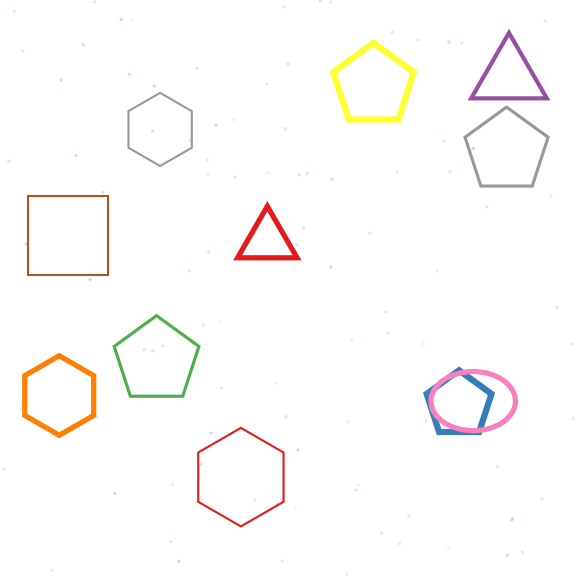[{"shape": "triangle", "thickness": 2.5, "radius": 0.3, "center": [0.463, 0.582]}, {"shape": "hexagon", "thickness": 1, "radius": 0.43, "center": [0.417, 0.173]}, {"shape": "pentagon", "thickness": 3, "radius": 0.29, "center": [0.795, 0.299]}, {"shape": "pentagon", "thickness": 1.5, "radius": 0.39, "center": [0.271, 0.375]}, {"shape": "triangle", "thickness": 2, "radius": 0.38, "center": [0.881, 0.867]}, {"shape": "hexagon", "thickness": 2.5, "radius": 0.34, "center": [0.103, 0.314]}, {"shape": "pentagon", "thickness": 3, "radius": 0.37, "center": [0.647, 0.852]}, {"shape": "square", "thickness": 1, "radius": 0.34, "center": [0.117, 0.592]}, {"shape": "oval", "thickness": 2.5, "radius": 0.37, "center": [0.819, 0.305]}, {"shape": "pentagon", "thickness": 1.5, "radius": 0.38, "center": [0.877, 0.738]}, {"shape": "hexagon", "thickness": 1, "radius": 0.32, "center": [0.277, 0.775]}]